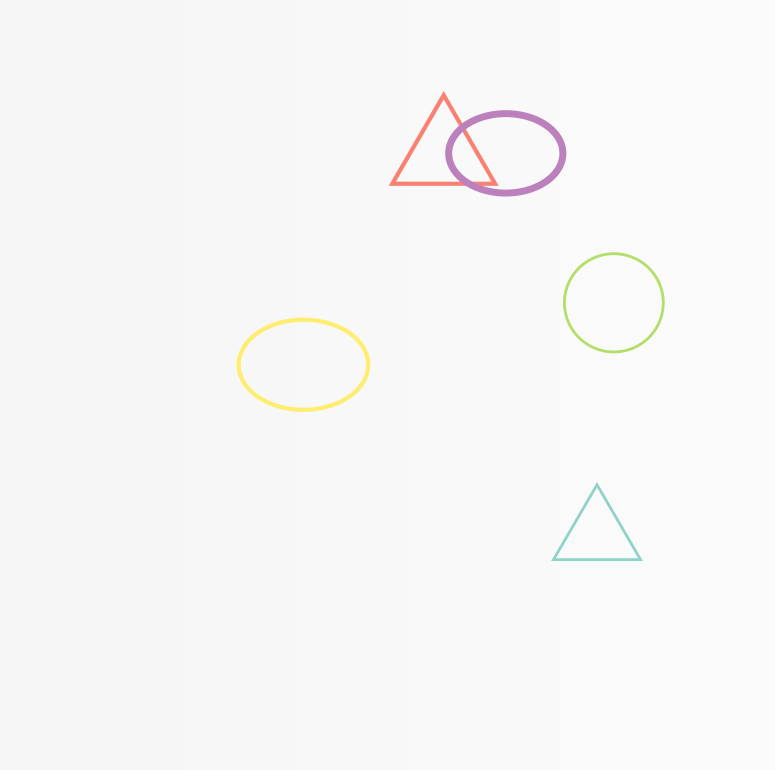[{"shape": "triangle", "thickness": 1, "radius": 0.32, "center": [0.77, 0.306]}, {"shape": "triangle", "thickness": 1.5, "radius": 0.38, "center": [0.573, 0.8]}, {"shape": "circle", "thickness": 1, "radius": 0.32, "center": [0.792, 0.607]}, {"shape": "oval", "thickness": 2.5, "radius": 0.37, "center": [0.653, 0.801]}, {"shape": "oval", "thickness": 1.5, "radius": 0.42, "center": [0.392, 0.526]}]